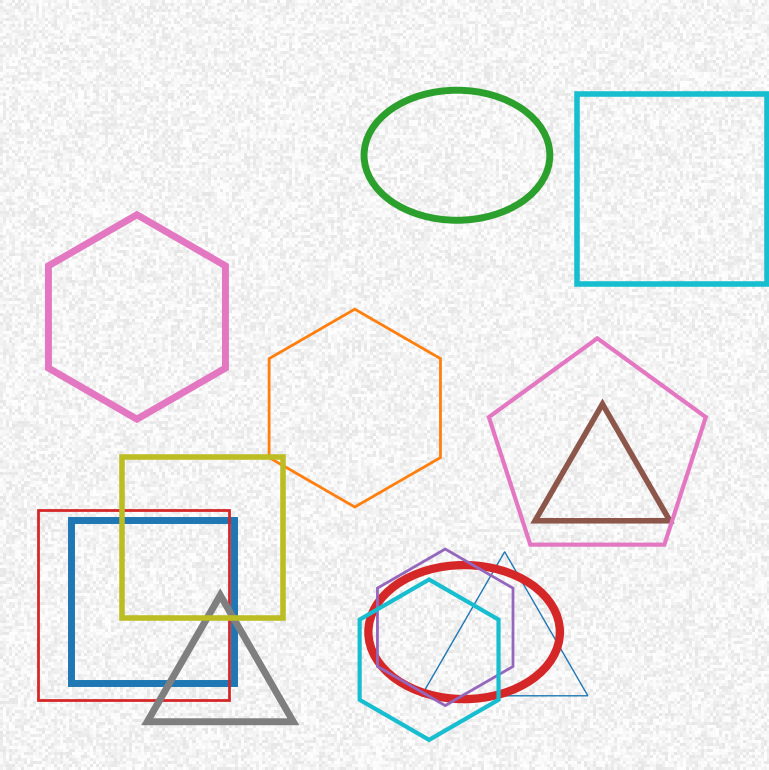[{"shape": "triangle", "thickness": 0.5, "radius": 0.62, "center": [0.655, 0.159]}, {"shape": "square", "thickness": 2.5, "radius": 0.53, "center": [0.198, 0.219]}, {"shape": "hexagon", "thickness": 1, "radius": 0.64, "center": [0.461, 0.47]}, {"shape": "oval", "thickness": 2.5, "radius": 0.6, "center": [0.593, 0.798]}, {"shape": "square", "thickness": 1, "radius": 0.62, "center": [0.173, 0.214]}, {"shape": "oval", "thickness": 3, "radius": 0.62, "center": [0.603, 0.179]}, {"shape": "hexagon", "thickness": 1, "radius": 0.51, "center": [0.578, 0.185]}, {"shape": "triangle", "thickness": 2, "radius": 0.51, "center": [0.782, 0.374]}, {"shape": "pentagon", "thickness": 1.5, "radius": 0.74, "center": [0.776, 0.413]}, {"shape": "hexagon", "thickness": 2.5, "radius": 0.66, "center": [0.178, 0.588]}, {"shape": "triangle", "thickness": 2.5, "radius": 0.55, "center": [0.286, 0.117]}, {"shape": "square", "thickness": 2, "radius": 0.52, "center": [0.263, 0.302]}, {"shape": "square", "thickness": 2, "radius": 0.62, "center": [0.873, 0.755]}, {"shape": "hexagon", "thickness": 1.5, "radius": 0.52, "center": [0.557, 0.143]}]